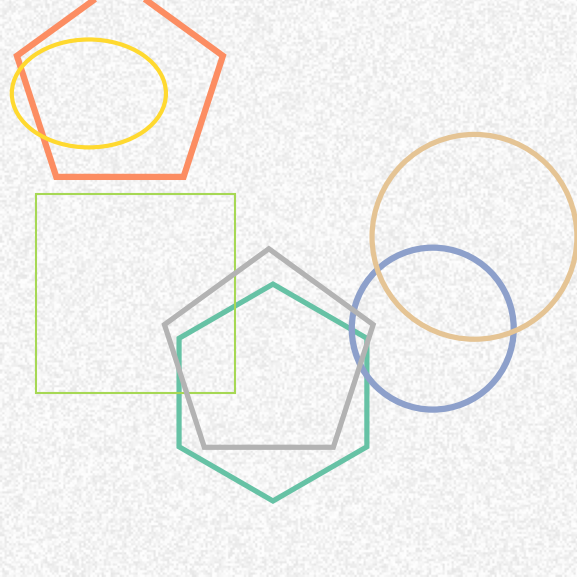[{"shape": "hexagon", "thickness": 2.5, "radius": 0.94, "center": [0.473, 0.319]}, {"shape": "pentagon", "thickness": 3, "radius": 0.94, "center": [0.208, 0.845]}, {"shape": "circle", "thickness": 3, "radius": 0.7, "center": [0.749, 0.43]}, {"shape": "square", "thickness": 1, "radius": 0.86, "center": [0.234, 0.491]}, {"shape": "oval", "thickness": 2, "radius": 0.67, "center": [0.154, 0.837]}, {"shape": "circle", "thickness": 2.5, "radius": 0.89, "center": [0.822, 0.589]}, {"shape": "pentagon", "thickness": 2.5, "radius": 0.95, "center": [0.466, 0.378]}]